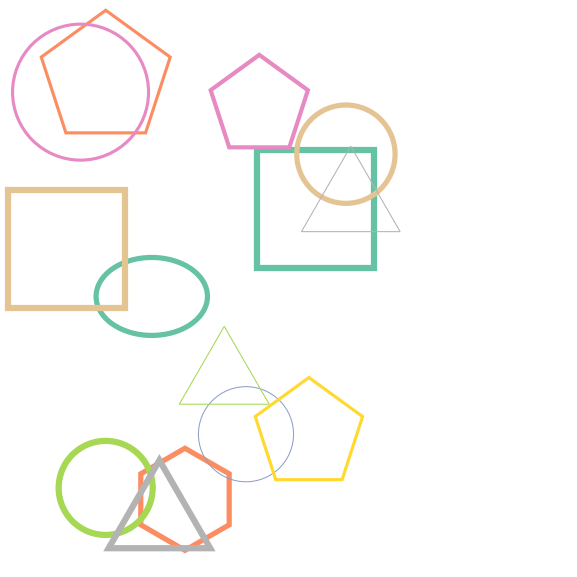[{"shape": "square", "thickness": 3, "radius": 0.51, "center": [0.547, 0.637]}, {"shape": "oval", "thickness": 2.5, "radius": 0.48, "center": [0.263, 0.486]}, {"shape": "pentagon", "thickness": 1.5, "radius": 0.59, "center": [0.183, 0.864]}, {"shape": "hexagon", "thickness": 2.5, "radius": 0.44, "center": [0.32, 0.135]}, {"shape": "circle", "thickness": 0.5, "radius": 0.41, "center": [0.426, 0.247]}, {"shape": "pentagon", "thickness": 2, "radius": 0.44, "center": [0.449, 0.816]}, {"shape": "circle", "thickness": 1.5, "radius": 0.59, "center": [0.139, 0.84]}, {"shape": "triangle", "thickness": 0.5, "radius": 0.45, "center": [0.388, 0.344]}, {"shape": "circle", "thickness": 3, "radius": 0.41, "center": [0.183, 0.154]}, {"shape": "pentagon", "thickness": 1.5, "radius": 0.49, "center": [0.535, 0.248]}, {"shape": "square", "thickness": 3, "radius": 0.51, "center": [0.115, 0.568]}, {"shape": "circle", "thickness": 2.5, "radius": 0.43, "center": [0.599, 0.732]}, {"shape": "triangle", "thickness": 0.5, "radius": 0.49, "center": [0.607, 0.647]}, {"shape": "triangle", "thickness": 3, "radius": 0.51, "center": [0.276, 0.101]}]